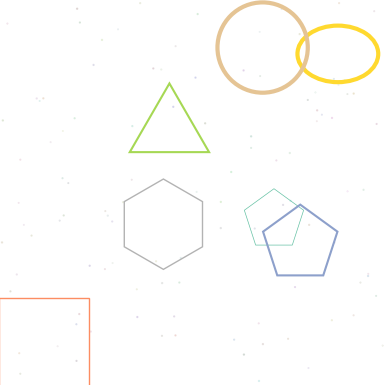[{"shape": "pentagon", "thickness": 0.5, "radius": 0.4, "center": [0.712, 0.429]}, {"shape": "square", "thickness": 1, "radius": 0.58, "center": [0.114, 0.109]}, {"shape": "pentagon", "thickness": 1.5, "radius": 0.51, "center": [0.78, 0.367]}, {"shape": "triangle", "thickness": 1.5, "radius": 0.59, "center": [0.44, 0.664]}, {"shape": "oval", "thickness": 3, "radius": 0.52, "center": [0.878, 0.86]}, {"shape": "circle", "thickness": 3, "radius": 0.59, "center": [0.682, 0.876]}, {"shape": "hexagon", "thickness": 1, "radius": 0.59, "center": [0.424, 0.418]}]